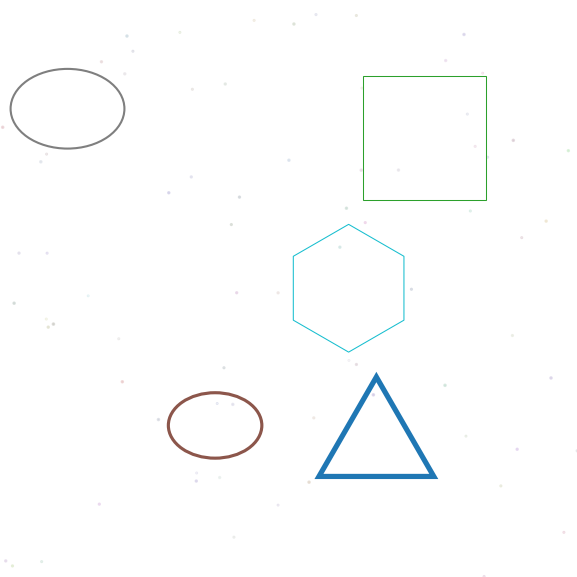[{"shape": "triangle", "thickness": 2.5, "radius": 0.57, "center": [0.652, 0.232]}, {"shape": "square", "thickness": 0.5, "radius": 0.54, "center": [0.735, 0.76]}, {"shape": "oval", "thickness": 1.5, "radius": 0.4, "center": [0.372, 0.262]}, {"shape": "oval", "thickness": 1, "radius": 0.49, "center": [0.117, 0.811]}, {"shape": "hexagon", "thickness": 0.5, "radius": 0.55, "center": [0.604, 0.5]}]